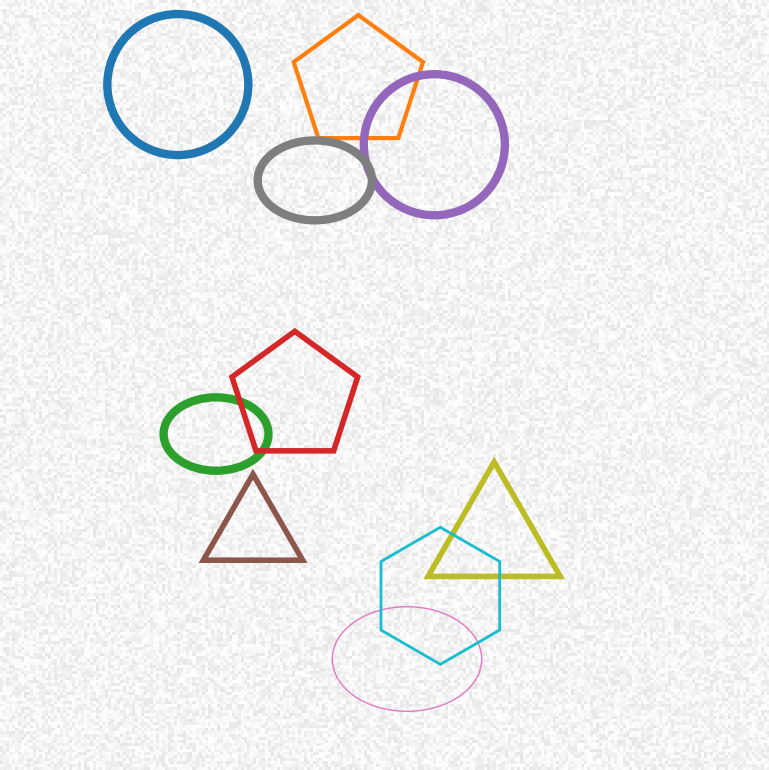[{"shape": "circle", "thickness": 3, "radius": 0.46, "center": [0.231, 0.89]}, {"shape": "pentagon", "thickness": 1.5, "radius": 0.44, "center": [0.465, 0.892]}, {"shape": "oval", "thickness": 3, "radius": 0.34, "center": [0.281, 0.436]}, {"shape": "pentagon", "thickness": 2, "radius": 0.43, "center": [0.383, 0.484]}, {"shape": "circle", "thickness": 3, "radius": 0.46, "center": [0.564, 0.812]}, {"shape": "triangle", "thickness": 2, "radius": 0.37, "center": [0.329, 0.31]}, {"shape": "oval", "thickness": 0.5, "radius": 0.49, "center": [0.529, 0.144]}, {"shape": "oval", "thickness": 3, "radius": 0.37, "center": [0.409, 0.766]}, {"shape": "triangle", "thickness": 2, "radius": 0.5, "center": [0.642, 0.301]}, {"shape": "hexagon", "thickness": 1, "radius": 0.45, "center": [0.572, 0.226]}]